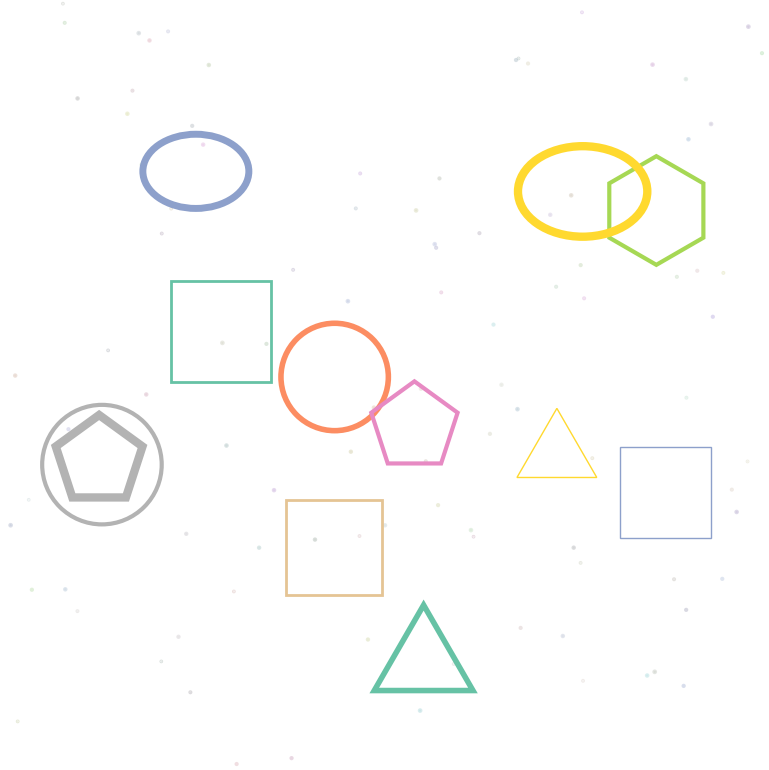[{"shape": "triangle", "thickness": 2, "radius": 0.37, "center": [0.55, 0.14]}, {"shape": "square", "thickness": 1, "radius": 0.33, "center": [0.287, 0.57]}, {"shape": "circle", "thickness": 2, "radius": 0.35, "center": [0.435, 0.51]}, {"shape": "square", "thickness": 0.5, "radius": 0.3, "center": [0.864, 0.36]}, {"shape": "oval", "thickness": 2.5, "radius": 0.34, "center": [0.254, 0.777]}, {"shape": "pentagon", "thickness": 1.5, "radius": 0.29, "center": [0.538, 0.446]}, {"shape": "hexagon", "thickness": 1.5, "radius": 0.35, "center": [0.852, 0.727]}, {"shape": "triangle", "thickness": 0.5, "radius": 0.3, "center": [0.723, 0.41]}, {"shape": "oval", "thickness": 3, "radius": 0.42, "center": [0.757, 0.751]}, {"shape": "square", "thickness": 1, "radius": 0.31, "center": [0.434, 0.289]}, {"shape": "pentagon", "thickness": 3, "radius": 0.3, "center": [0.129, 0.402]}, {"shape": "circle", "thickness": 1.5, "radius": 0.39, "center": [0.132, 0.397]}]